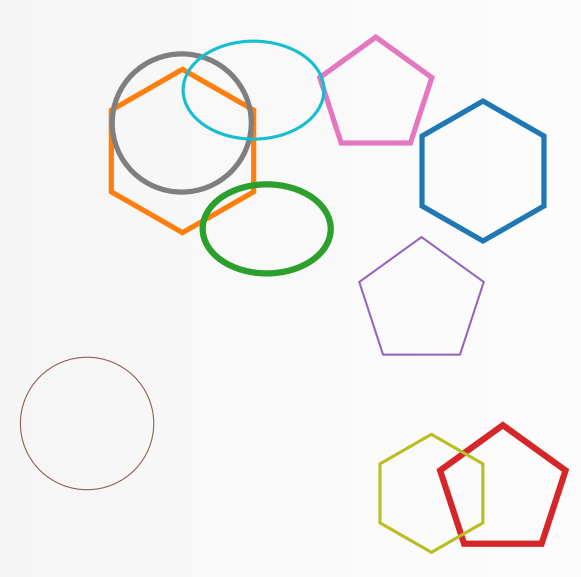[{"shape": "hexagon", "thickness": 2.5, "radius": 0.61, "center": [0.831, 0.703]}, {"shape": "hexagon", "thickness": 2.5, "radius": 0.71, "center": [0.314, 0.738]}, {"shape": "oval", "thickness": 3, "radius": 0.55, "center": [0.459, 0.603]}, {"shape": "pentagon", "thickness": 3, "radius": 0.57, "center": [0.865, 0.149]}, {"shape": "pentagon", "thickness": 1, "radius": 0.56, "center": [0.725, 0.476]}, {"shape": "circle", "thickness": 0.5, "radius": 0.57, "center": [0.15, 0.266]}, {"shape": "pentagon", "thickness": 2.5, "radius": 0.51, "center": [0.647, 0.834]}, {"shape": "circle", "thickness": 2.5, "radius": 0.6, "center": [0.313, 0.786]}, {"shape": "hexagon", "thickness": 1.5, "radius": 0.51, "center": [0.742, 0.145]}, {"shape": "oval", "thickness": 1.5, "radius": 0.61, "center": [0.436, 0.843]}]